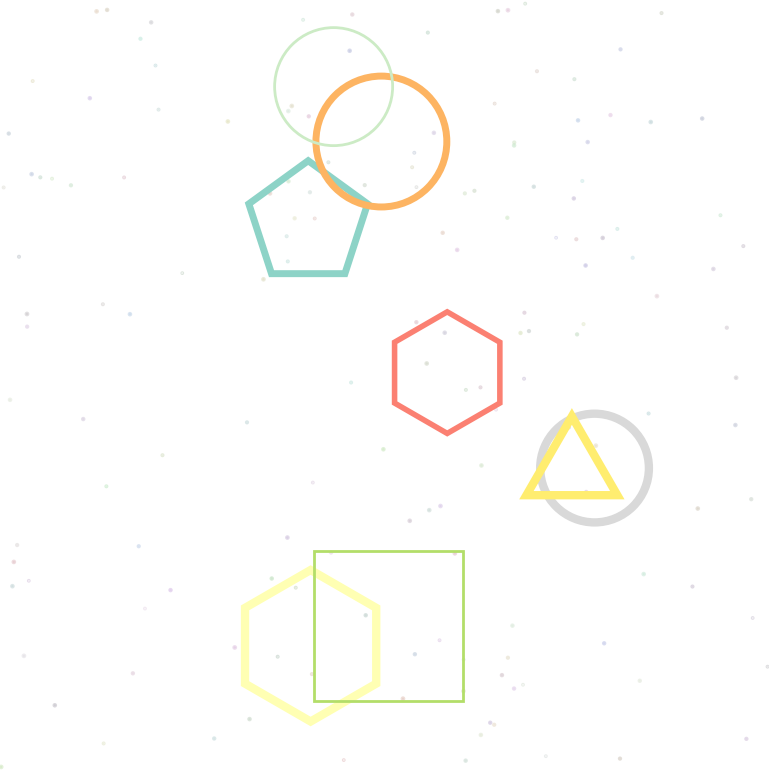[{"shape": "pentagon", "thickness": 2.5, "radius": 0.41, "center": [0.4, 0.71]}, {"shape": "hexagon", "thickness": 3, "radius": 0.49, "center": [0.403, 0.161]}, {"shape": "hexagon", "thickness": 2, "radius": 0.39, "center": [0.581, 0.516]}, {"shape": "circle", "thickness": 2.5, "radius": 0.42, "center": [0.495, 0.816]}, {"shape": "square", "thickness": 1, "radius": 0.48, "center": [0.504, 0.187]}, {"shape": "circle", "thickness": 3, "radius": 0.35, "center": [0.772, 0.392]}, {"shape": "circle", "thickness": 1, "radius": 0.38, "center": [0.433, 0.888]}, {"shape": "triangle", "thickness": 3, "radius": 0.34, "center": [0.743, 0.391]}]